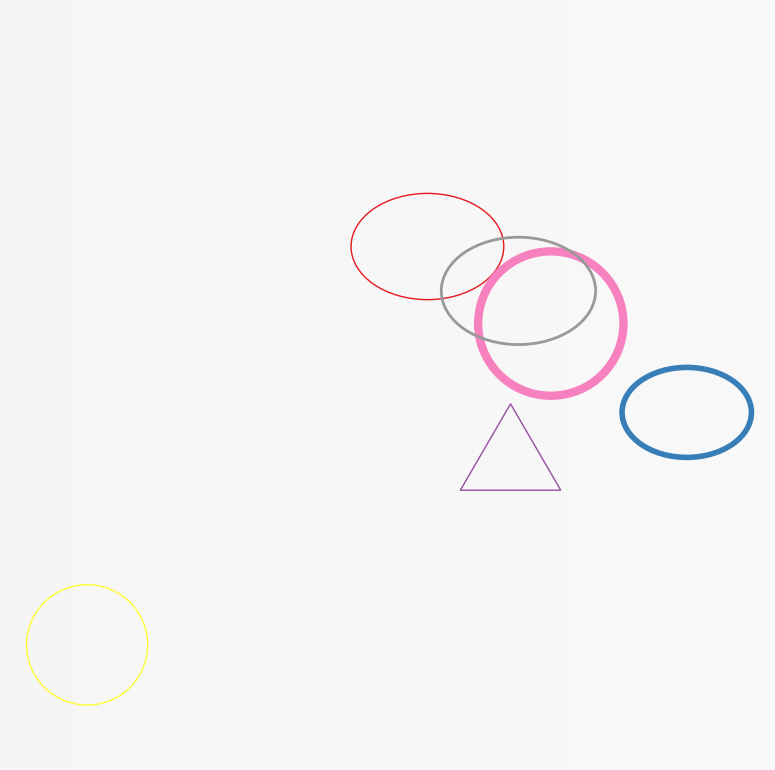[{"shape": "oval", "thickness": 0.5, "radius": 0.49, "center": [0.552, 0.68]}, {"shape": "oval", "thickness": 2, "radius": 0.42, "center": [0.886, 0.464]}, {"shape": "triangle", "thickness": 0.5, "radius": 0.37, "center": [0.659, 0.401]}, {"shape": "circle", "thickness": 0.5, "radius": 0.39, "center": [0.112, 0.163]}, {"shape": "circle", "thickness": 3, "radius": 0.47, "center": [0.711, 0.58]}, {"shape": "oval", "thickness": 1, "radius": 0.5, "center": [0.669, 0.622]}]